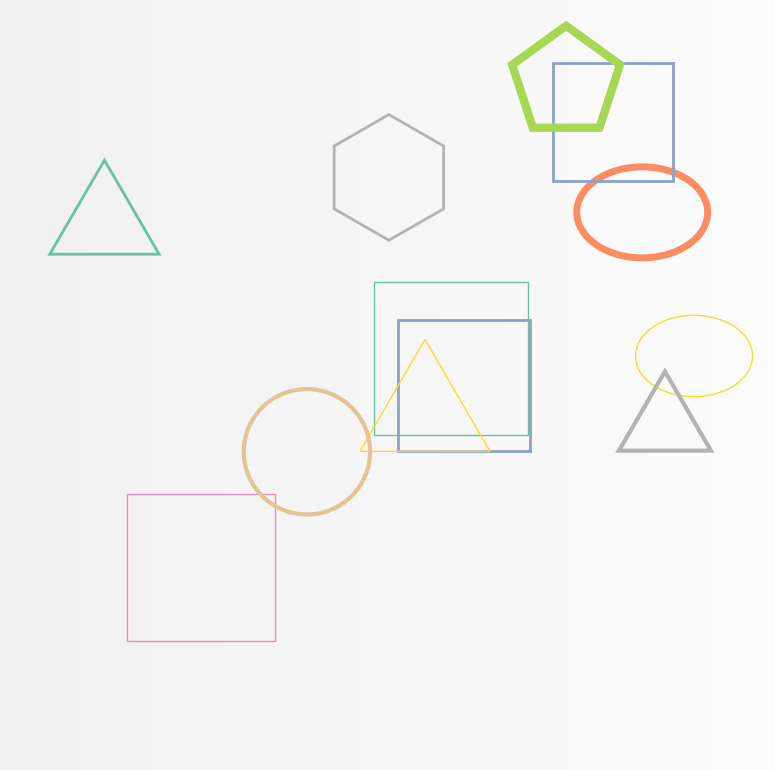[{"shape": "triangle", "thickness": 1, "radius": 0.41, "center": [0.135, 0.711]}, {"shape": "square", "thickness": 0.5, "radius": 0.5, "center": [0.582, 0.534]}, {"shape": "oval", "thickness": 2.5, "radius": 0.42, "center": [0.829, 0.724]}, {"shape": "square", "thickness": 1, "radius": 0.39, "center": [0.791, 0.842]}, {"shape": "square", "thickness": 1, "radius": 0.42, "center": [0.599, 0.499]}, {"shape": "square", "thickness": 0.5, "radius": 0.48, "center": [0.259, 0.263]}, {"shape": "pentagon", "thickness": 3, "radius": 0.37, "center": [0.73, 0.893]}, {"shape": "oval", "thickness": 0.5, "radius": 0.38, "center": [0.895, 0.538]}, {"shape": "triangle", "thickness": 0.5, "radius": 0.48, "center": [0.548, 0.462]}, {"shape": "circle", "thickness": 1.5, "radius": 0.41, "center": [0.396, 0.413]}, {"shape": "hexagon", "thickness": 1, "radius": 0.41, "center": [0.502, 0.77]}, {"shape": "triangle", "thickness": 1.5, "radius": 0.34, "center": [0.858, 0.449]}]